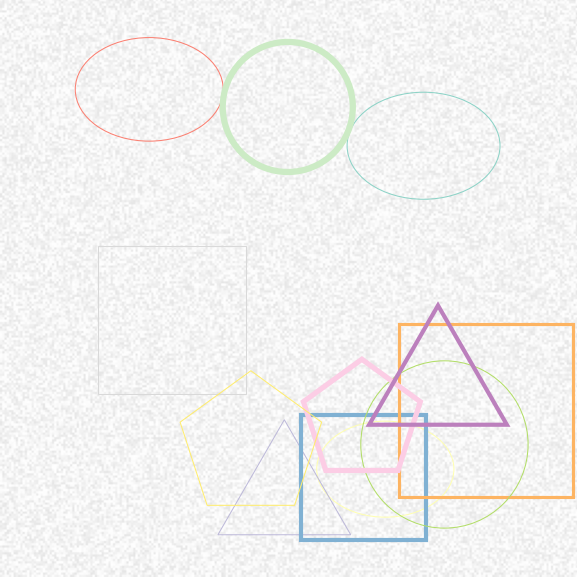[{"shape": "oval", "thickness": 0.5, "radius": 0.66, "center": [0.733, 0.747]}, {"shape": "oval", "thickness": 0.5, "radius": 0.59, "center": [0.667, 0.187]}, {"shape": "triangle", "thickness": 0.5, "radius": 0.66, "center": [0.492, 0.14]}, {"shape": "oval", "thickness": 0.5, "radius": 0.64, "center": [0.258, 0.844]}, {"shape": "square", "thickness": 2, "radius": 0.54, "center": [0.629, 0.173]}, {"shape": "square", "thickness": 1.5, "radius": 0.75, "center": [0.841, 0.288]}, {"shape": "circle", "thickness": 0.5, "radius": 0.72, "center": [0.77, 0.229]}, {"shape": "pentagon", "thickness": 2.5, "radius": 0.53, "center": [0.627, 0.271]}, {"shape": "square", "thickness": 0.5, "radius": 0.64, "center": [0.297, 0.445]}, {"shape": "triangle", "thickness": 2, "radius": 0.69, "center": [0.758, 0.333]}, {"shape": "circle", "thickness": 3, "radius": 0.56, "center": [0.498, 0.814]}, {"shape": "pentagon", "thickness": 0.5, "radius": 0.64, "center": [0.434, 0.228]}]